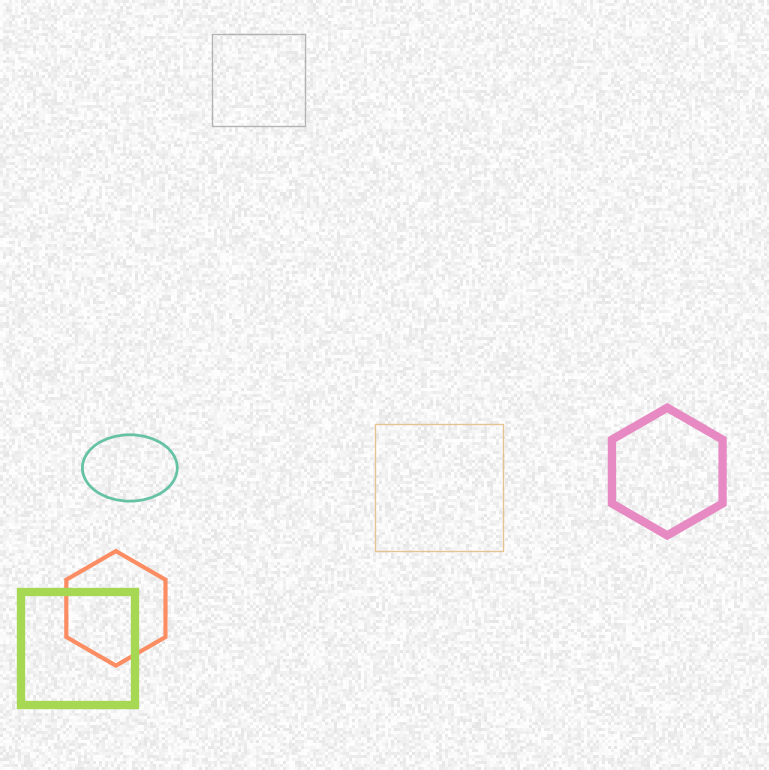[{"shape": "oval", "thickness": 1, "radius": 0.31, "center": [0.169, 0.392]}, {"shape": "hexagon", "thickness": 1.5, "radius": 0.37, "center": [0.151, 0.21]}, {"shape": "hexagon", "thickness": 3, "radius": 0.41, "center": [0.867, 0.388]}, {"shape": "square", "thickness": 3, "radius": 0.37, "center": [0.101, 0.158]}, {"shape": "square", "thickness": 0.5, "radius": 0.41, "center": [0.57, 0.367]}, {"shape": "square", "thickness": 0.5, "radius": 0.3, "center": [0.336, 0.896]}]